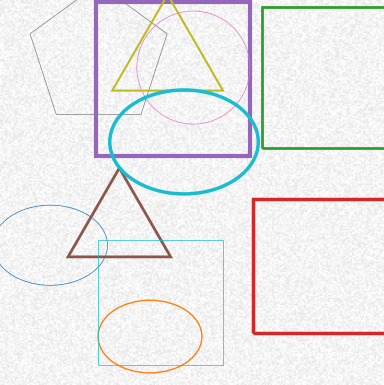[{"shape": "oval", "thickness": 0.5, "radius": 0.74, "center": [0.13, 0.363]}, {"shape": "oval", "thickness": 1, "radius": 0.67, "center": [0.39, 0.126]}, {"shape": "square", "thickness": 2, "radius": 0.92, "center": [0.863, 0.799]}, {"shape": "square", "thickness": 2.5, "radius": 0.87, "center": [0.83, 0.309]}, {"shape": "square", "thickness": 3, "radius": 1.0, "center": [0.449, 0.794]}, {"shape": "triangle", "thickness": 2, "radius": 0.77, "center": [0.31, 0.41]}, {"shape": "circle", "thickness": 0.5, "radius": 0.73, "center": [0.502, 0.824]}, {"shape": "pentagon", "thickness": 0.5, "radius": 0.94, "center": [0.256, 0.854]}, {"shape": "triangle", "thickness": 1.5, "radius": 0.83, "center": [0.435, 0.848]}, {"shape": "square", "thickness": 0.5, "radius": 0.81, "center": [0.416, 0.214]}, {"shape": "oval", "thickness": 2.5, "radius": 0.96, "center": [0.478, 0.631]}]